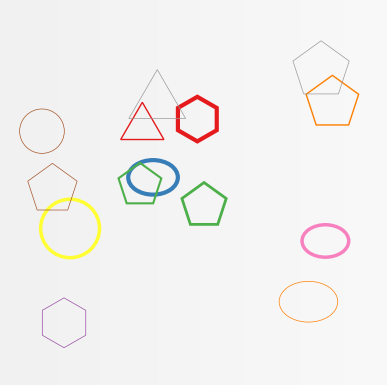[{"shape": "hexagon", "thickness": 3, "radius": 0.29, "center": [0.509, 0.691]}, {"shape": "triangle", "thickness": 1, "radius": 0.32, "center": [0.367, 0.67]}, {"shape": "oval", "thickness": 3, "radius": 0.32, "center": [0.395, 0.539]}, {"shape": "pentagon", "thickness": 2, "radius": 0.3, "center": [0.527, 0.466]}, {"shape": "pentagon", "thickness": 1.5, "radius": 0.29, "center": [0.361, 0.519]}, {"shape": "hexagon", "thickness": 0.5, "radius": 0.32, "center": [0.165, 0.162]}, {"shape": "oval", "thickness": 0.5, "radius": 0.38, "center": [0.796, 0.216]}, {"shape": "pentagon", "thickness": 1, "radius": 0.36, "center": [0.858, 0.733]}, {"shape": "circle", "thickness": 2.5, "radius": 0.38, "center": [0.181, 0.407]}, {"shape": "pentagon", "thickness": 0.5, "radius": 0.33, "center": [0.135, 0.509]}, {"shape": "circle", "thickness": 0.5, "radius": 0.29, "center": [0.108, 0.659]}, {"shape": "oval", "thickness": 2.5, "radius": 0.3, "center": [0.84, 0.374]}, {"shape": "triangle", "thickness": 0.5, "radius": 0.42, "center": [0.406, 0.734]}, {"shape": "pentagon", "thickness": 0.5, "radius": 0.38, "center": [0.829, 0.818]}]